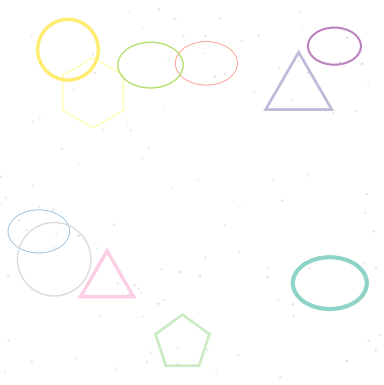[{"shape": "oval", "thickness": 3, "radius": 0.48, "center": [0.857, 0.265]}, {"shape": "hexagon", "thickness": 1, "radius": 0.46, "center": [0.242, 0.759]}, {"shape": "triangle", "thickness": 2, "radius": 0.5, "center": [0.776, 0.765]}, {"shape": "oval", "thickness": 0.5, "radius": 0.4, "center": [0.536, 0.835]}, {"shape": "oval", "thickness": 0.5, "radius": 0.4, "center": [0.101, 0.399]}, {"shape": "oval", "thickness": 1, "radius": 0.42, "center": [0.391, 0.831]}, {"shape": "triangle", "thickness": 2.5, "radius": 0.4, "center": [0.278, 0.269]}, {"shape": "circle", "thickness": 1, "radius": 0.48, "center": [0.141, 0.327]}, {"shape": "oval", "thickness": 1.5, "radius": 0.34, "center": [0.869, 0.88]}, {"shape": "pentagon", "thickness": 2, "radius": 0.37, "center": [0.474, 0.109]}, {"shape": "circle", "thickness": 2.5, "radius": 0.39, "center": [0.177, 0.871]}]